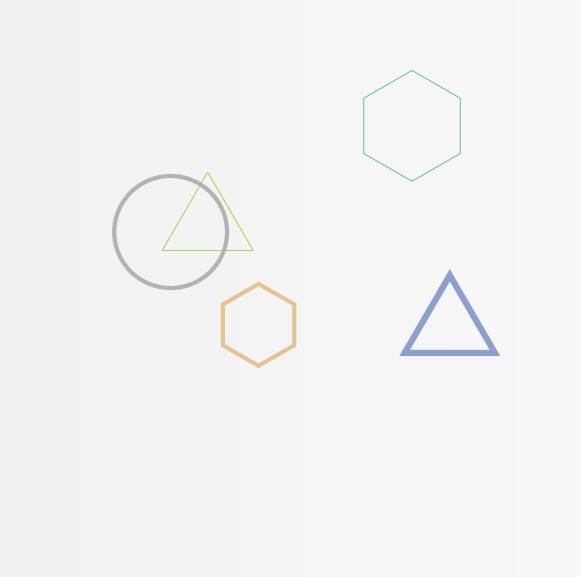[{"shape": "hexagon", "thickness": 0.5, "radius": 0.48, "center": [0.709, 0.781]}, {"shape": "triangle", "thickness": 3, "radius": 0.45, "center": [0.774, 0.433]}, {"shape": "triangle", "thickness": 0.5, "radius": 0.45, "center": [0.357, 0.611]}, {"shape": "hexagon", "thickness": 2, "radius": 0.35, "center": [0.445, 0.437]}, {"shape": "circle", "thickness": 2, "radius": 0.49, "center": [0.294, 0.597]}]